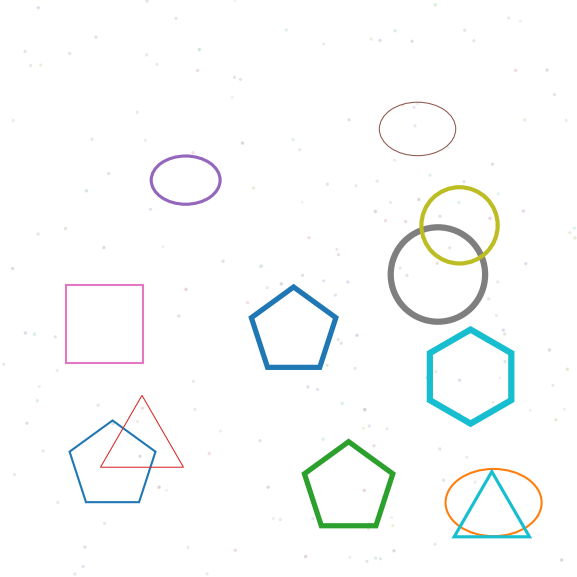[{"shape": "pentagon", "thickness": 1, "radius": 0.39, "center": [0.195, 0.193]}, {"shape": "pentagon", "thickness": 2.5, "radius": 0.38, "center": [0.508, 0.425]}, {"shape": "oval", "thickness": 1, "radius": 0.42, "center": [0.855, 0.129]}, {"shape": "pentagon", "thickness": 2.5, "radius": 0.4, "center": [0.604, 0.154]}, {"shape": "triangle", "thickness": 0.5, "radius": 0.41, "center": [0.246, 0.232]}, {"shape": "oval", "thickness": 1.5, "radius": 0.3, "center": [0.321, 0.687]}, {"shape": "oval", "thickness": 0.5, "radius": 0.33, "center": [0.723, 0.776]}, {"shape": "square", "thickness": 1, "radius": 0.34, "center": [0.181, 0.438]}, {"shape": "circle", "thickness": 3, "radius": 0.41, "center": [0.758, 0.524]}, {"shape": "circle", "thickness": 2, "radius": 0.33, "center": [0.796, 0.609]}, {"shape": "hexagon", "thickness": 3, "radius": 0.41, "center": [0.815, 0.347]}, {"shape": "triangle", "thickness": 1.5, "radius": 0.38, "center": [0.852, 0.107]}]